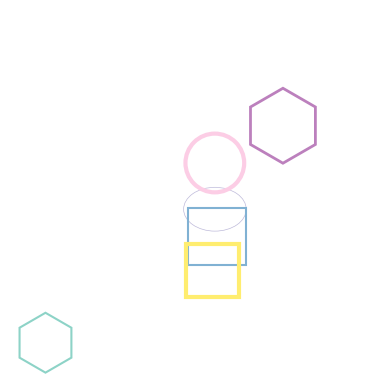[{"shape": "hexagon", "thickness": 1.5, "radius": 0.39, "center": [0.118, 0.11]}, {"shape": "oval", "thickness": 0.5, "radius": 0.41, "center": [0.558, 0.457]}, {"shape": "square", "thickness": 1.5, "radius": 0.37, "center": [0.563, 0.385]}, {"shape": "circle", "thickness": 3, "radius": 0.38, "center": [0.558, 0.577]}, {"shape": "hexagon", "thickness": 2, "radius": 0.49, "center": [0.735, 0.673]}, {"shape": "square", "thickness": 3, "radius": 0.35, "center": [0.552, 0.297]}]